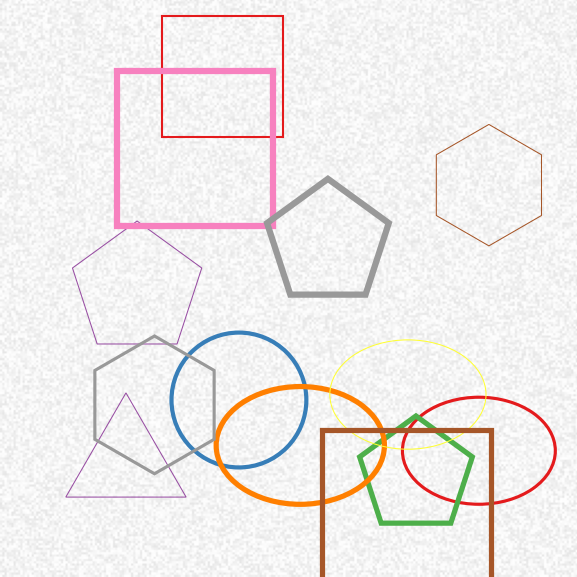[{"shape": "square", "thickness": 1, "radius": 0.52, "center": [0.385, 0.866]}, {"shape": "oval", "thickness": 1.5, "radius": 0.66, "center": [0.829, 0.219]}, {"shape": "circle", "thickness": 2, "radius": 0.58, "center": [0.414, 0.306]}, {"shape": "pentagon", "thickness": 2.5, "radius": 0.51, "center": [0.72, 0.176]}, {"shape": "triangle", "thickness": 0.5, "radius": 0.6, "center": [0.218, 0.199]}, {"shape": "pentagon", "thickness": 0.5, "radius": 0.59, "center": [0.237, 0.499]}, {"shape": "oval", "thickness": 2.5, "radius": 0.73, "center": [0.52, 0.228]}, {"shape": "oval", "thickness": 0.5, "radius": 0.68, "center": [0.706, 0.316]}, {"shape": "hexagon", "thickness": 0.5, "radius": 0.53, "center": [0.847, 0.679]}, {"shape": "square", "thickness": 2.5, "radius": 0.73, "center": [0.704, 0.108]}, {"shape": "square", "thickness": 3, "radius": 0.67, "center": [0.338, 0.742]}, {"shape": "pentagon", "thickness": 3, "radius": 0.55, "center": [0.568, 0.579]}, {"shape": "hexagon", "thickness": 1.5, "radius": 0.6, "center": [0.268, 0.298]}]